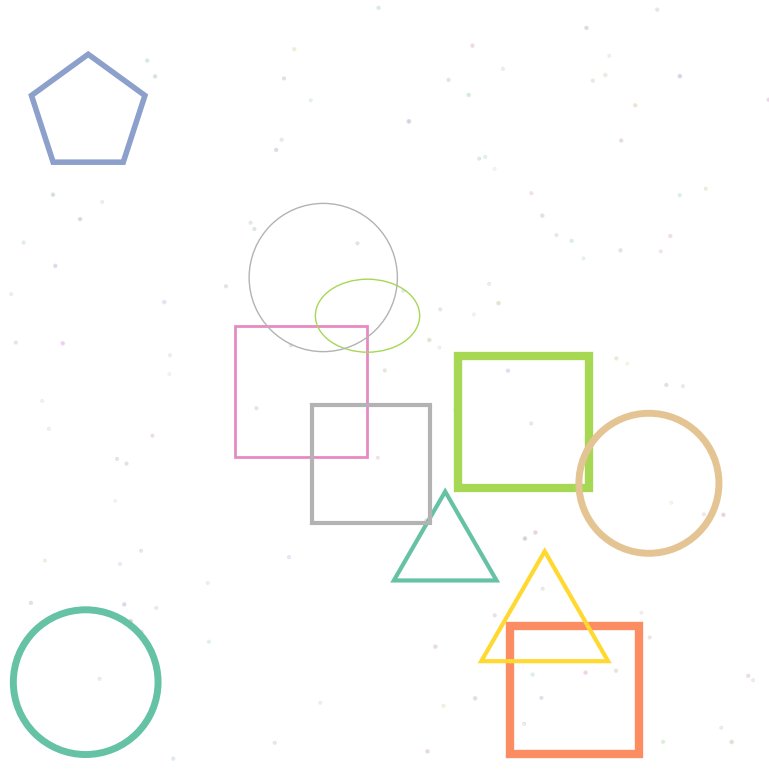[{"shape": "triangle", "thickness": 1.5, "radius": 0.38, "center": [0.578, 0.285]}, {"shape": "circle", "thickness": 2.5, "radius": 0.47, "center": [0.111, 0.114]}, {"shape": "square", "thickness": 3, "radius": 0.42, "center": [0.746, 0.104]}, {"shape": "pentagon", "thickness": 2, "radius": 0.39, "center": [0.115, 0.852]}, {"shape": "square", "thickness": 1, "radius": 0.43, "center": [0.391, 0.491]}, {"shape": "square", "thickness": 3, "radius": 0.43, "center": [0.68, 0.452]}, {"shape": "oval", "thickness": 0.5, "radius": 0.34, "center": [0.477, 0.59]}, {"shape": "triangle", "thickness": 1.5, "radius": 0.48, "center": [0.707, 0.189]}, {"shape": "circle", "thickness": 2.5, "radius": 0.45, "center": [0.843, 0.372]}, {"shape": "circle", "thickness": 0.5, "radius": 0.48, "center": [0.42, 0.64]}, {"shape": "square", "thickness": 1.5, "radius": 0.38, "center": [0.482, 0.398]}]